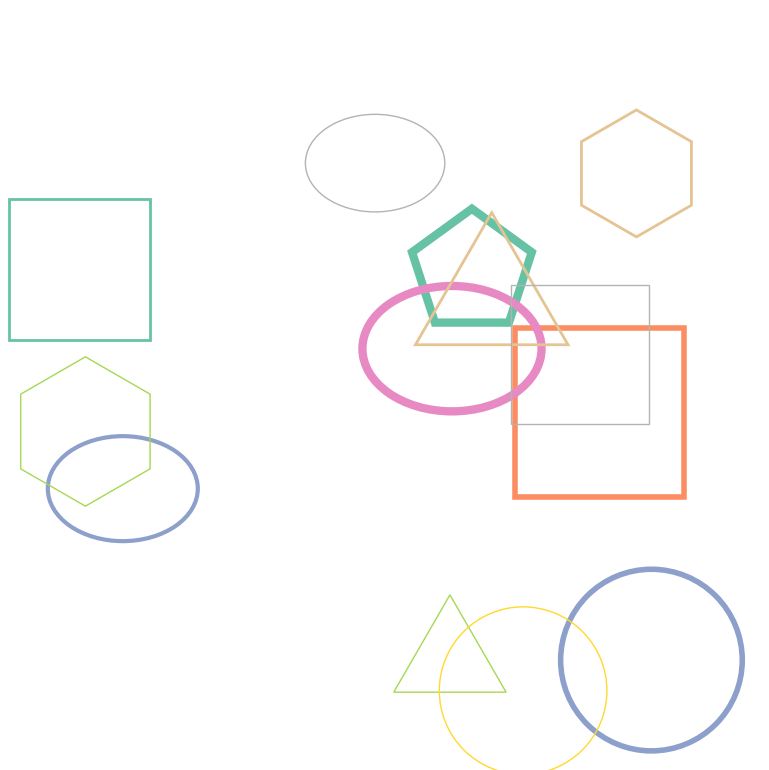[{"shape": "square", "thickness": 1, "radius": 0.46, "center": [0.104, 0.65]}, {"shape": "pentagon", "thickness": 3, "radius": 0.41, "center": [0.613, 0.647]}, {"shape": "square", "thickness": 2, "radius": 0.55, "center": [0.779, 0.464]}, {"shape": "oval", "thickness": 1.5, "radius": 0.49, "center": [0.159, 0.365]}, {"shape": "circle", "thickness": 2, "radius": 0.59, "center": [0.846, 0.143]}, {"shape": "oval", "thickness": 3, "radius": 0.58, "center": [0.587, 0.547]}, {"shape": "triangle", "thickness": 0.5, "radius": 0.42, "center": [0.584, 0.143]}, {"shape": "hexagon", "thickness": 0.5, "radius": 0.48, "center": [0.111, 0.44]}, {"shape": "circle", "thickness": 0.5, "radius": 0.54, "center": [0.679, 0.103]}, {"shape": "triangle", "thickness": 1, "radius": 0.57, "center": [0.639, 0.609]}, {"shape": "hexagon", "thickness": 1, "radius": 0.41, "center": [0.827, 0.775]}, {"shape": "oval", "thickness": 0.5, "radius": 0.45, "center": [0.487, 0.788]}, {"shape": "square", "thickness": 0.5, "radius": 0.45, "center": [0.754, 0.54]}]